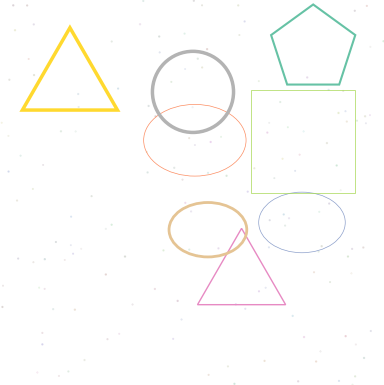[{"shape": "pentagon", "thickness": 1.5, "radius": 0.57, "center": [0.813, 0.873]}, {"shape": "oval", "thickness": 0.5, "radius": 0.66, "center": [0.506, 0.636]}, {"shape": "oval", "thickness": 0.5, "radius": 0.56, "center": [0.784, 0.422]}, {"shape": "triangle", "thickness": 1, "radius": 0.66, "center": [0.627, 0.275]}, {"shape": "square", "thickness": 0.5, "radius": 0.67, "center": [0.787, 0.632]}, {"shape": "triangle", "thickness": 2.5, "radius": 0.71, "center": [0.182, 0.785]}, {"shape": "oval", "thickness": 2, "radius": 0.5, "center": [0.54, 0.403]}, {"shape": "circle", "thickness": 2.5, "radius": 0.53, "center": [0.501, 0.761]}]